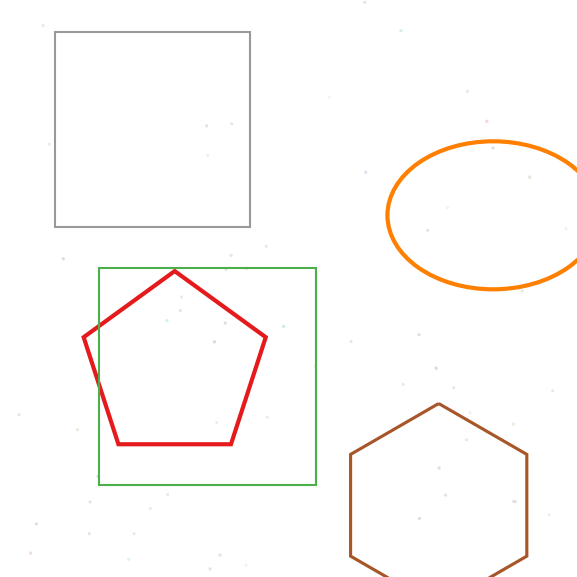[{"shape": "pentagon", "thickness": 2, "radius": 0.83, "center": [0.303, 0.364]}, {"shape": "square", "thickness": 1, "radius": 0.94, "center": [0.359, 0.348]}, {"shape": "oval", "thickness": 2, "radius": 0.92, "center": [0.854, 0.626]}, {"shape": "hexagon", "thickness": 1.5, "radius": 0.88, "center": [0.76, 0.124]}, {"shape": "square", "thickness": 1, "radius": 0.84, "center": [0.264, 0.775]}]